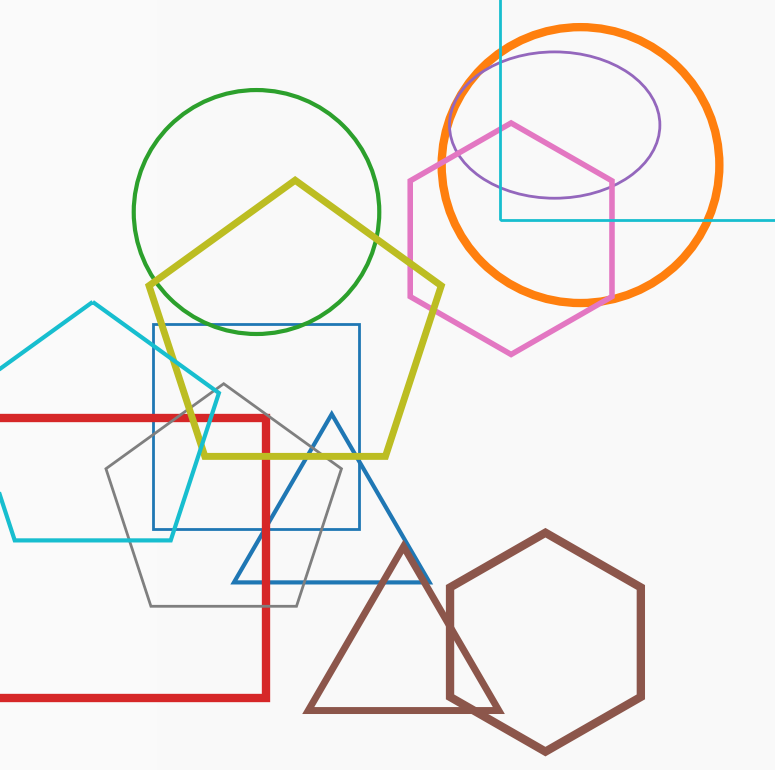[{"shape": "triangle", "thickness": 1.5, "radius": 0.73, "center": [0.428, 0.316]}, {"shape": "square", "thickness": 1, "radius": 0.67, "center": [0.33, 0.446]}, {"shape": "circle", "thickness": 3, "radius": 0.9, "center": [0.749, 0.786]}, {"shape": "circle", "thickness": 1.5, "radius": 0.79, "center": [0.331, 0.725]}, {"shape": "square", "thickness": 3, "radius": 0.91, "center": [0.162, 0.275]}, {"shape": "oval", "thickness": 1, "radius": 0.68, "center": [0.716, 0.838]}, {"shape": "triangle", "thickness": 2.5, "radius": 0.71, "center": [0.521, 0.148]}, {"shape": "hexagon", "thickness": 3, "radius": 0.71, "center": [0.704, 0.166]}, {"shape": "hexagon", "thickness": 2, "radius": 0.75, "center": [0.659, 0.69]}, {"shape": "pentagon", "thickness": 1, "radius": 0.8, "center": [0.289, 0.342]}, {"shape": "pentagon", "thickness": 2.5, "radius": 0.99, "center": [0.381, 0.568]}, {"shape": "square", "thickness": 1, "radius": 0.92, "center": [0.83, 0.898]}, {"shape": "pentagon", "thickness": 1.5, "radius": 0.86, "center": [0.12, 0.437]}]